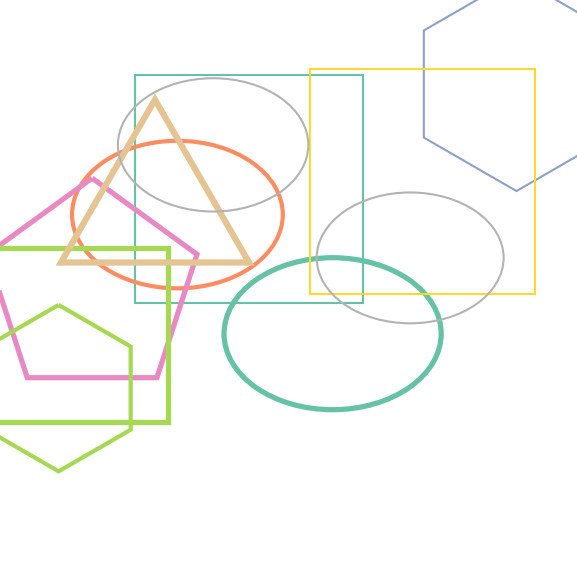[{"shape": "oval", "thickness": 2.5, "radius": 0.94, "center": [0.576, 0.421]}, {"shape": "square", "thickness": 1, "radius": 0.99, "center": [0.431, 0.672]}, {"shape": "oval", "thickness": 2, "radius": 0.91, "center": [0.307, 0.628]}, {"shape": "hexagon", "thickness": 1, "radius": 0.93, "center": [0.894, 0.854]}, {"shape": "pentagon", "thickness": 2.5, "radius": 0.96, "center": [0.159, 0.5]}, {"shape": "square", "thickness": 2.5, "radius": 0.75, "center": [0.14, 0.42]}, {"shape": "hexagon", "thickness": 2, "radius": 0.72, "center": [0.101, 0.327]}, {"shape": "square", "thickness": 1, "radius": 0.97, "center": [0.732, 0.684]}, {"shape": "triangle", "thickness": 3, "radius": 0.94, "center": [0.268, 0.639]}, {"shape": "oval", "thickness": 1, "radius": 0.82, "center": [0.369, 0.748]}, {"shape": "oval", "thickness": 1, "radius": 0.81, "center": [0.71, 0.553]}]